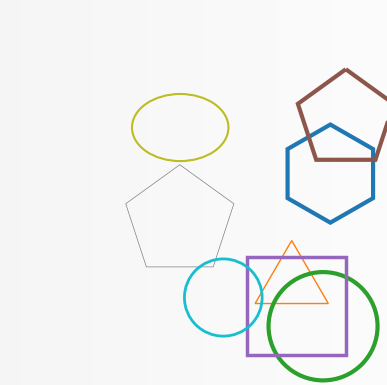[{"shape": "hexagon", "thickness": 3, "radius": 0.64, "center": [0.852, 0.549]}, {"shape": "triangle", "thickness": 1, "radius": 0.55, "center": [0.753, 0.266]}, {"shape": "circle", "thickness": 3, "radius": 0.7, "center": [0.834, 0.153]}, {"shape": "square", "thickness": 2.5, "radius": 0.64, "center": [0.765, 0.206]}, {"shape": "pentagon", "thickness": 3, "radius": 0.65, "center": [0.892, 0.69]}, {"shape": "pentagon", "thickness": 0.5, "radius": 0.73, "center": [0.464, 0.425]}, {"shape": "oval", "thickness": 1.5, "radius": 0.62, "center": [0.465, 0.669]}, {"shape": "circle", "thickness": 2, "radius": 0.5, "center": [0.576, 0.227]}]